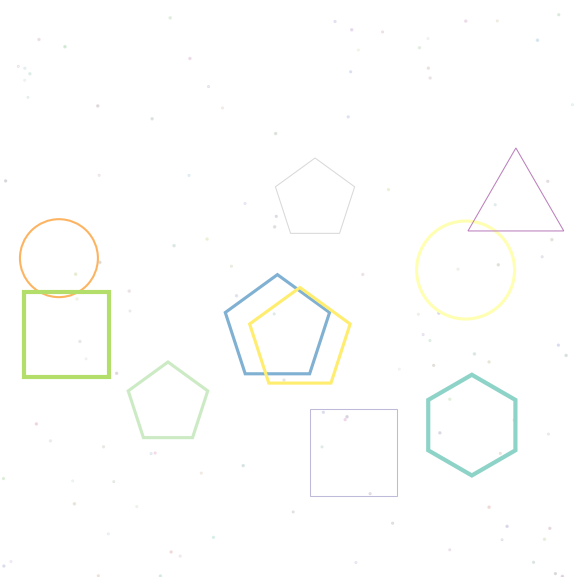[{"shape": "hexagon", "thickness": 2, "radius": 0.44, "center": [0.817, 0.263]}, {"shape": "circle", "thickness": 1.5, "radius": 0.42, "center": [0.806, 0.532]}, {"shape": "square", "thickness": 0.5, "radius": 0.38, "center": [0.612, 0.216]}, {"shape": "pentagon", "thickness": 1.5, "radius": 0.47, "center": [0.48, 0.429]}, {"shape": "circle", "thickness": 1, "radius": 0.34, "center": [0.102, 0.552]}, {"shape": "square", "thickness": 2, "radius": 0.37, "center": [0.116, 0.419]}, {"shape": "pentagon", "thickness": 0.5, "radius": 0.36, "center": [0.546, 0.653]}, {"shape": "triangle", "thickness": 0.5, "radius": 0.48, "center": [0.893, 0.647]}, {"shape": "pentagon", "thickness": 1.5, "radius": 0.36, "center": [0.291, 0.3]}, {"shape": "pentagon", "thickness": 1.5, "radius": 0.46, "center": [0.519, 0.41]}]